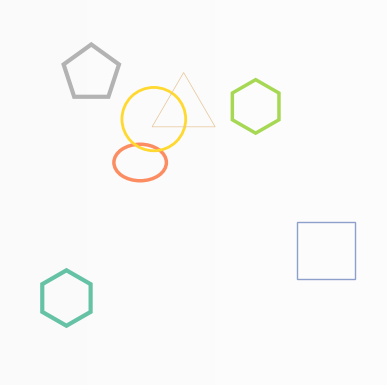[{"shape": "hexagon", "thickness": 3, "radius": 0.36, "center": [0.171, 0.226]}, {"shape": "oval", "thickness": 2.5, "radius": 0.34, "center": [0.362, 0.578]}, {"shape": "square", "thickness": 1, "radius": 0.37, "center": [0.842, 0.35]}, {"shape": "hexagon", "thickness": 2.5, "radius": 0.35, "center": [0.66, 0.724]}, {"shape": "circle", "thickness": 2, "radius": 0.41, "center": [0.397, 0.691]}, {"shape": "triangle", "thickness": 0.5, "radius": 0.47, "center": [0.474, 0.718]}, {"shape": "pentagon", "thickness": 3, "radius": 0.38, "center": [0.236, 0.809]}]